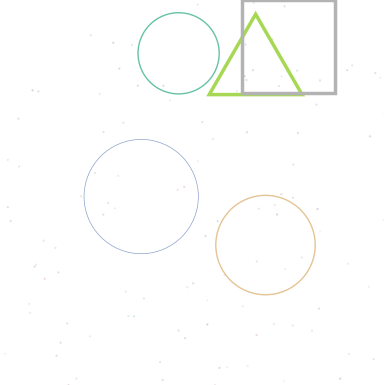[{"shape": "circle", "thickness": 1, "radius": 0.53, "center": [0.464, 0.862]}, {"shape": "circle", "thickness": 0.5, "radius": 0.74, "center": [0.367, 0.489]}, {"shape": "triangle", "thickness": 2.5, "radius": 0.7, "center": [0.664, 0.824]}, {"shape": "circle", "thickness": 1, "radius": 0.65, "center": [0.69, 0.363]}, {"shape": "square", "thickness": 2.5, "radius": 0.61, "center": [0.749, 0.879]}]